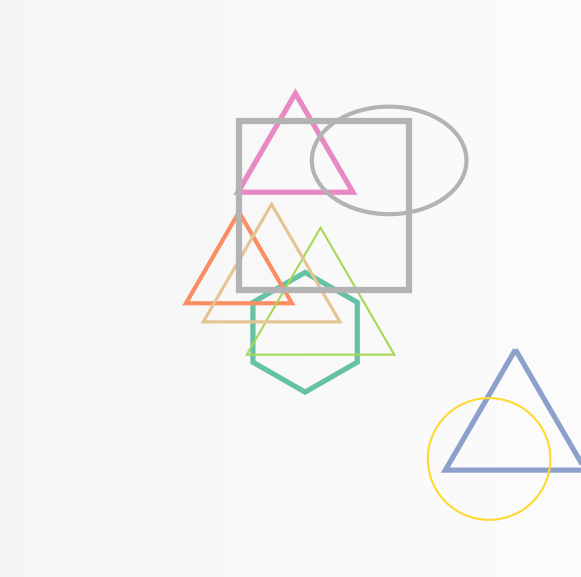[{"shape": "hexagon", "thickness": 2.5, "radius": 0.52, "center": [0.525, 0.424]}, {"shape": "triangle", "thickness": 2, "radius": 0.53, "center": [0.411, 0.527]}, {"shape": "triangle", "thickness": 2.5, "radius": 0.7, "center": [0.887, 0.255]}, {"shape": "triangle", "thickness": 2.5, "radius": 0.57, "center": [0.508, 0.723]}, {"shape": "triangle", "thickness": 1, "radius": 0.73, "center": [0.551, 0.458]}, {"shape": "circle", "thickness": 1, "radius": 0.53, "center": [0.841, 0.204]}, {"shape": "triangle", "thickness": 1.5, "radius": 0.68, "center": [0.467, 0.51]}, {"shape": "square", "thickness": 3, "radius": 0.73, "center": [0.558, 0.643]}, {"shape": "oval", "thickness": 2, "radius": 0.67, "center": [0.669, 0.721]}]